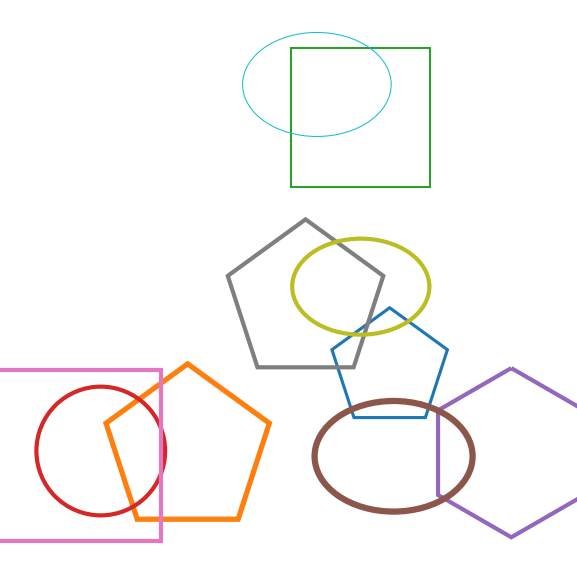[{"shape": "pentagon", "thickness": 1.5, "radius": 0.53, "center": [0.675, 0.361]}, {"shape": "pentagon", "thickness": 2.5, "radius": 0.74, "center": [0.325, 0.22]}, {"shape": "square", "thickness": 1, "radius": 0.6, "center": [0.624, 0.796]}, {"shape": "circle", "thickness": 2, "radius": 0.56, "center": [0.175, 0.218]}, {"shape": "hexagon", "thickness": 2, "radius": 0.73, "center": [0.885, 0.215]}, {"shape": "oval", "thickness": 3, "radius": 0.68, "center": [0.682, 0.209]}, {"shape": "square", "thickness": 2, "radius": 0.74, "center": [0.13, 0.21]}, {"shape": "pentagon", "thickness": 2, "radius": 0.71, "center": [0.529, 0.478]}, {"shape": "oval", "thickness": 2, "radius": 0.59, "center": [0.625, 0.503]}, {"shape": "oval", "thickness": 0.5, "radius": 0.64, "center": [0.549, 0.853]}]